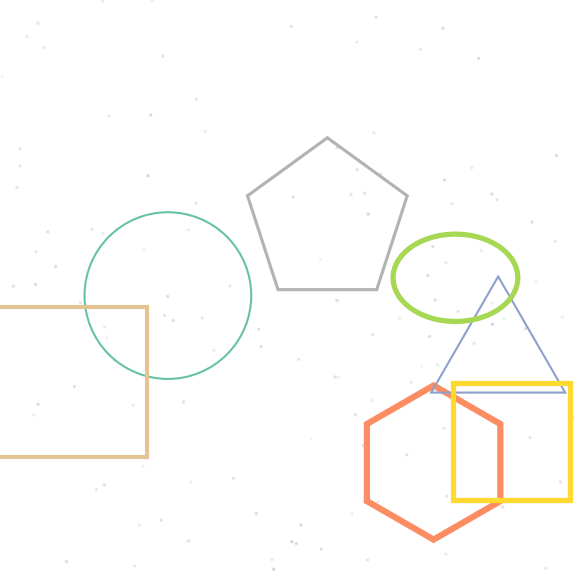[{"shape": "circle", "thickness": 1, "radius": 0.72, "center": [0.291, 0.487]}, {"shape": "hexagon", "thickness": 3, "radius": 0.67, "center": [0.751, 0.198]}, {"shape": "triangle", "thickness": 1, "radius": 0.67, "center": [0.863, 0.386]}, {"shape": "oval", "thickness": 2.5, "radius": 0.54, "center": [0.789, 0.518]}, {"shape": "square", "thickness": 2.5, "radius": 0.51, "center": [0.886, 0.235]}, {"shape": "square", "thickness": 2, "radius": 0.65, "center": [0.124, 0.338]}, {"shape": "pentagon", "thickness": 1.5, "radius": 0.73, "center": [0.567, 0.615]}]